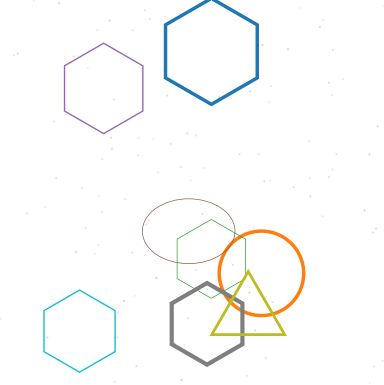[{"shape": "hexagon", "thickness": 2.5, "radius": 0.69, "center": [0.549, 0.867]}, {"shape": "circle", "thickness": 2.5, "radius": 0.55, "center": [0.679, 0.29]}, {"shape": "hexagon", "thickness": 0.5, "radius": 0.51, "center": [0.549, 0.328]}, {"shape": "hexagon", "thickness": 1, "radius": 0.59, "center": [0.269, 0.77]}, {"shape": "oval", "thickness": 0.5, "radius": 0.6, "center": [0.49, 0.399]}, {"shape": "hexagon", "thickness": 3, "radius": 0.53, "center": [0.538, 0.159]}, {"shape": "triangle", "thickness": 2, "radius": 0.55, "center": [0.645, 0.185]}, {"shape": "hexagon", "thickness": 1, "radius": 0.53, "center": [0.207, 0.14]}]